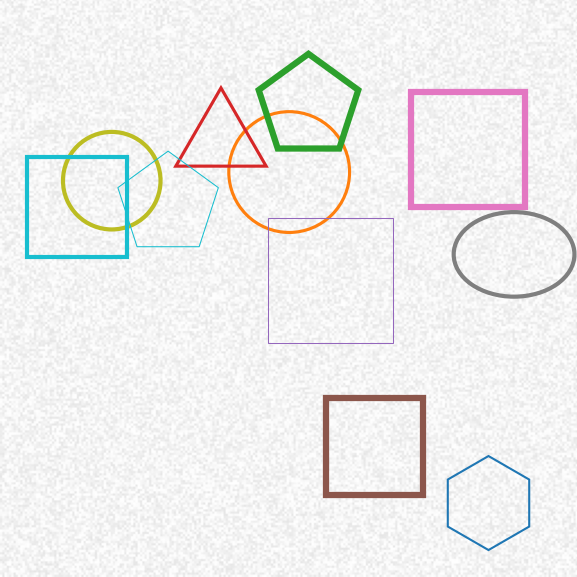[{"shape": "hexagon", "thickness": 1, "radius": 0.41, "center": [0.846, 0.128]}, {"shape": "circle", "thickness": 1.5, "radius": 0.52, "center": [0.501, 0.701]}, {"shape": "pentagon", "thickness": 3, "radius": 0.45, "center": [0.534, 0.815]}, {"shape": "triangle", "thickness": 1.5, "radius": 0.45, "center": [0.383, 0.757]}, {"shape": "square", "thickness": 0.5, "radius": 0.54, "center": [0.572, 0.514]}, {"shape": "square", "thickness": 3, "radius": 0.42, "center": [0.648, 0.225]}, {"shape": "square", "thickness": 3, "radius": 0.5, "center": [0.81, 0.74]}, {"shape": "oval", "thickness": 2, "radius": 0.52, "center": [0.89, 0.559]}, {"shape": "circle", "thickness": 2, "radius": 0.42, "center": [0.194, 0.686]}, {"shape": "pentagon", "thickness": 0.5, "radius": 0.46, "center": [0.291, 0.646]}, {"shape": "square", "thickness": 2, "radius": 0.43, "center": [0.133, 0.641]}]